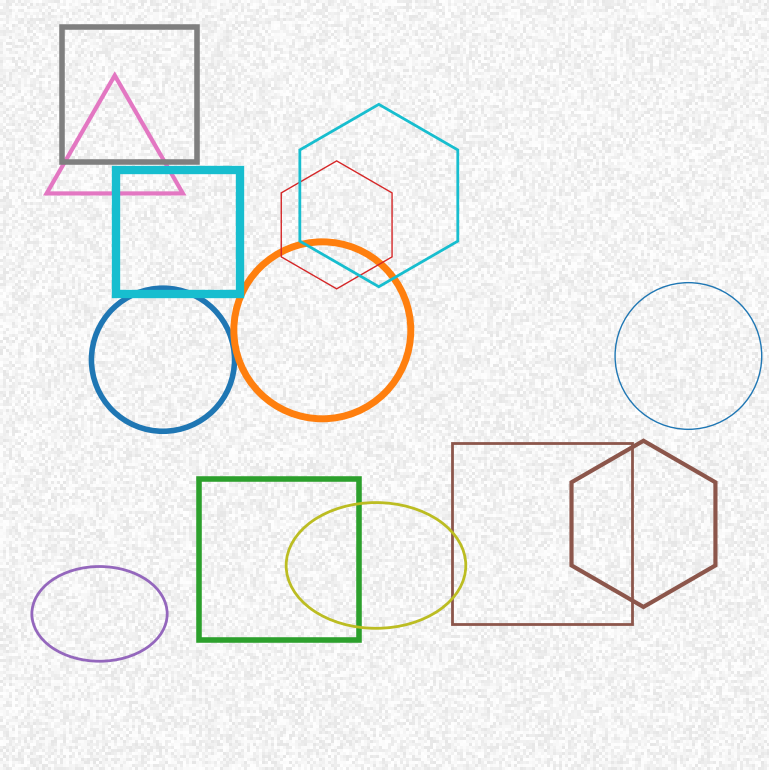[{"shape": "circle", "thickness": 0.5, "radius": 0.48, "center": [0.894, 0.538]}, {"shape": "circle", "thickness": 2, "radius": 0.46, "center": [0.212, 0.533]}, {"shape": "circle", "thickness": 2.5, "radius": 0.57, "center": [0.419, 0.571]}, {"shape": "square", "thickness": 2, "radius": 0.52, "center": [0.362, 0.274]}, {"shape": "hexagon", "thickness": 0.5, "radius": 0.42, "center": [0.437, 0.708]}, {"shape": "oval", "thickness": 1, "radius": 0.44, "center": [0.129, 0.203]}, {"shape": "hexagon", "thickness": 1.5, "radius": 0.54, "center": [0.836, 0.32]}, {"shape": "square", "thickness": 1, "radius": 0.59, "center": [0.704, 0.307]}, {"shape": "triangle", "thickness": 1.5, "radius": 0.51, "center": [0.149, 0.8]}, {"shape": "square", "thickness": 2, "radius": 0.44, "center": [0.169, 0.878]}, {"shape": "oval", "thickness": 1, "radius": 0.58, "center": [0.488, 0.266]}, {"shape": "square", "thickness": 3, "radius": 0.4, "center": [0.231, 0.699]}, {"shape": "hexagon", "thickness": 1, "radius": 0.59, "center": [0.492, 0.746]}]